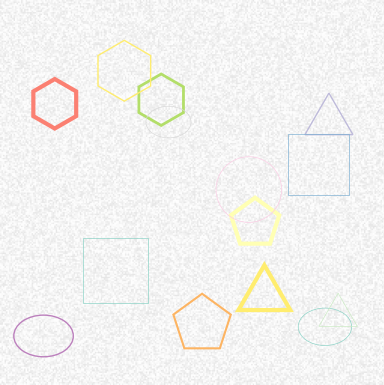[{"shape": "square", "thickness": 0.5, "radius": 0.42, "center": [0.3, 0.298]}, {"shape": "oval", "thickness": 0.5, "radius": 0.35, "center": [0.844, 0.151]}, {"shape": "pentagon", "thickness": 3, "radius": 0.33, "center": [0.663, 0.42]}, {"shape": "triangle", "thickness": 1, "radius": 0.36, "center": [0.854, 0.686]}, {"shape": "hexagon", "thickness": 3, "radius": 0.32, "center": [0.142, 0.73]}, {"shape": "square", "thickness": 0.5, "radius": 0.4, "center": [0.827, 0.573]}, {"shape": "pentagon", "thickness": 1.5, "radius": 0.39, "center": [0.525, 0.159]}, {"shape": "hexagon", "thickness": 2, "radius": 0.33, "center": [0.419, 0.741]}, {"shape": "circle", "thickness": 0.5, "radius": 0.43, "center": [0.646, 0.508]}, {"shape": "oval", "thickness": 0.5, "radius": 0.29, "center": [0.438, 0.683]}, {"shape": "oval", "thickness": 1, "radius": 0.39, "center": [0.113, 0.127]}, {"shape": "triangle", "thickness": 0.5, "radius": 0.29, "center": [0.878, 0.181]}, {"shape": "triangle", "thickness": 3, "radius": 0.39, "center": [0.687, 0.233]}, {"shape": "hexagon", "thickness": 1, "radius": 0.39, "center": [0.323, 0.816]}]